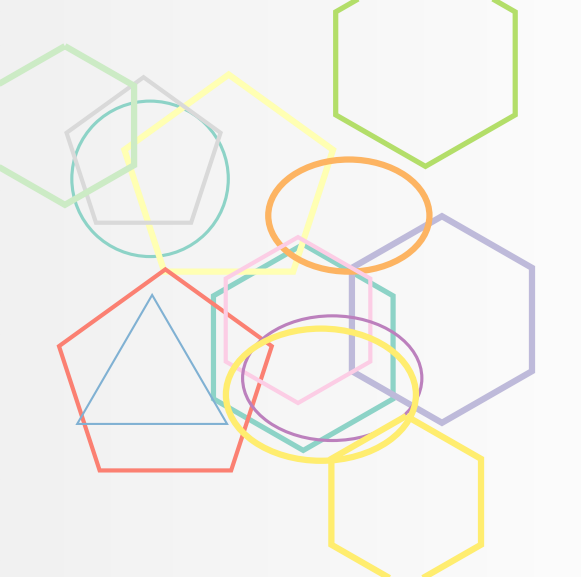[{"shape": "circle", "thickness": 1.5, "radius": 0.67, "center": [0.258, 0.689]}, {"shape": "hexagon", "thickness": 2.5, "radius": 0.89, "center": [0.522, 0.398]}, {"shape": "pentagon", "thickness": 3, "radius": 0.94, "center": [0.393, 0.681]}, {"shape": "hexagon", "thickness": 3, "radius": 0.89, "center": [0.76, 0.446]}, {"shape": "pentagon", "thickness": 2, "radius": 0.96, "center": [0.285, 0.34]}, {"shape": "triangle", "thickness": 1, "radius": 0.74, "center": [0.262, 0.339]}, {"shape": "oval", "thickness": 3, "radius": 0.69, "center": [0.6, 0.626]}, {"shape": "hexagon", "thickness": 2.5, "radius": 0.89, "center": [0.732, 0.889]}, {"shape": "hexagon", "thickness": 2, "radius": 0.72, "center": [0.513, 0.445]}, {"shape": "pentagon", "thickness": 2, "radius": 0.7, "center": [0.247, 0.726]}, {"shape": "oval", "thickness": 1.5, "radius": 0.77, "center": [0.572, 0.344]}, {"shape": "hexagon", "thickness": 3, "radius": 0.69, "center": [0.112, 0.782]}, {"shape": "hexagon", "thickness": 3, "radius": 0.74, "center": [0.699, 0.13]}, {"shape": "oval", "thickness": 3, "radius": 0.82, "center": [0.552, 0.316]}]